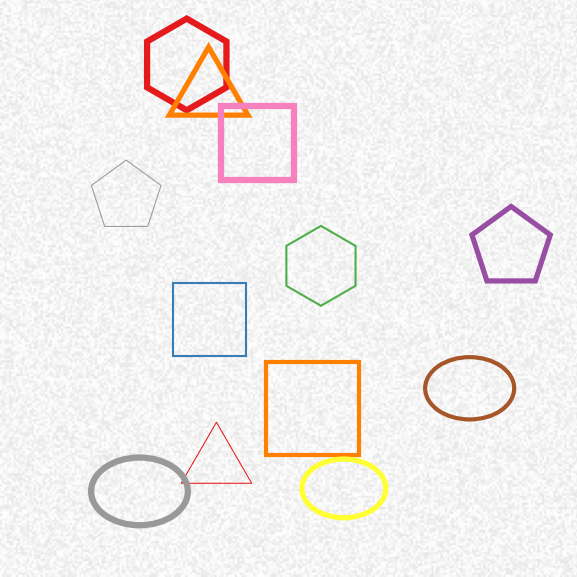[{"shape": "hexagon", "thickness": 3, "radius": 0.4, "center": [0.323, 0.888]}, {"shape": "triangle", "thickness": 0.5, "radius": 0.35, "center": [0.375, 0.198]}, {"shape": "square", "thickness": 1, "radius": 0.32, "center": [0.363, 0.446]}, {"shape": "hexagon", "thickness": 1, "radius": 0.35, "center": [0.556, 0.539]}, {"shape": "pentagon", "thickness": 2.5, "radius": 0.36, "center": [0.885, 0.57]}, {"shape": "square", "thickness": 2, "radius": 0.4, "center": [0.541, 0.292]}, {"shape": "triangle", "thickness": 2.5, "radius": 0.39, "center": [0.361, 0.839]}, {"shape": "oval", "thickness": 2.5, "radius": 0.36, "center": [0.595, 0.153]}, {"shape": "oval", "thickness": 2, "radius": 0.39, "center": [0.813, 0.327]}, {"shape": "square", "thickness": 3, "radius": 0.32, "center": [0.446, 0.752]}, {"shape": "oval", "thickness": 3, "radius": 0.42, "center": [0.242, 0.148]}, {"shape": "pentagon", "thickness": 0.5, "radius": 0.32, "center": [0.219, 0.658]}]